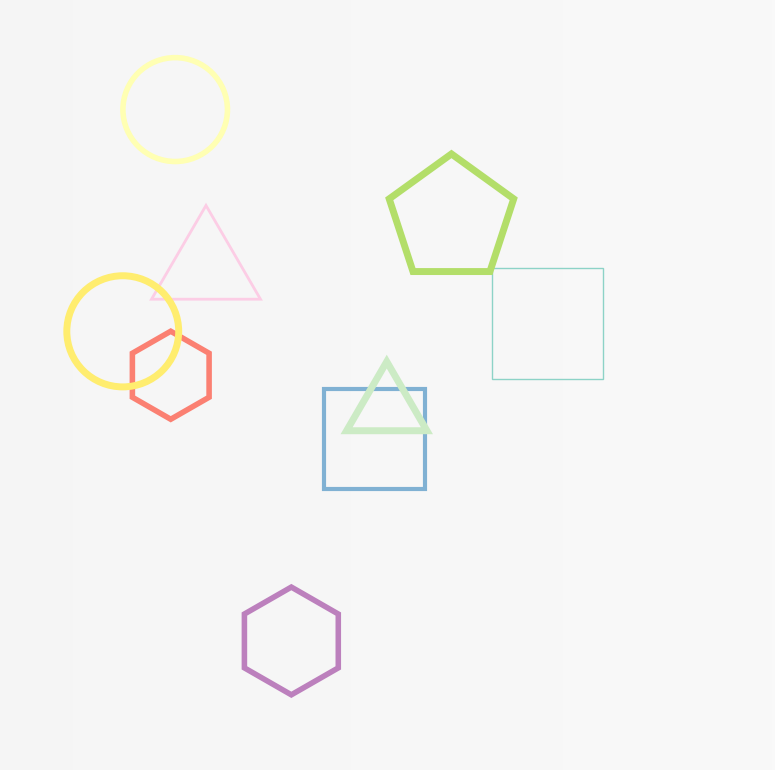[{"shape": "square", "thickness": 0.5, "radius": 0.36, "center": [0.706, 0.58]}, {"shape": "circle", "thickness": 2, "radius": 0.34, "center": [0.226, 0.858]}, {"shape": "hexagon", "thickness": 2, "radius": 0.29, "center": [0.22, 0.513]}, {"shape": "square", "thickness": 1.5, "radius": 0.32, "center": [0.484, 0.43]}, {"shape": "pentagon", "thickness": 2.5, "radius": 0.42, "center": [0.583, 0.716]}, {"shape": "triangle", "thickness": 1, "radius": 0.41, "center": [0.266, 0.652]}, {"shape": "hexagon", "thickness": 2, "radius": 0.35, "center": [0.376, 0.168]}, {"shape": "triangle", "thickness": 2.5, "radius": 0.3, "center": [0.499, 0.471]}, {"shape": "circle", "thickness": 2.5, "radius": 0.36, "center": [0.158, 0.57]}]